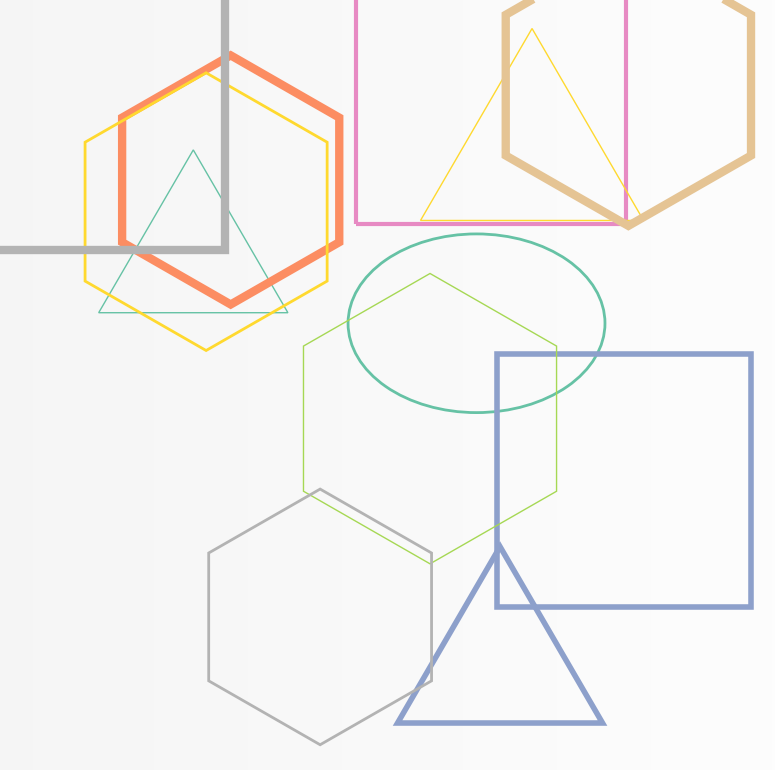[{"shape": "triangle", "thickness": 0.5, "radius": 0.7, "center": [0.249, 0.664]}, {"shape": "oval", "thickness": 1, "radius": 0.83, "center": [0.615, 0.58]}, {"shape": "hexagon", "thickness": 3, "radius": 0.81, "center": [0.298, 0.766]}, {"shape": "triangle", "thickness": 2, "radius": 0.76, "center": [0.645, 0.137]}, {"shape": "square", "thickness": 2, "radius": 0.82, "center": [0.805, 0.377]}, {"shape": "square", "thickness": 1.5, "radius": 0.87, "center": [0.634, 0.882]}, {"shape": "hexagon", "thickness": 0.5, "radius": 0.94, "center": [0.555, 0.456]}, {"shape": "hexagon", "thickness": 1, "radius": 0.9, "center": [0.266, 0.725]}, {"shape": "triangle", "thickness": 0.5, "radius": 0.83, "center": [0.687, 0.797]}, {"shape": "hexagon", "thickness": 3, "radius": 0.91, "center": [0.811, 0.889]}, {"shape": "square", "thickness": 3, "radius": 0.82, "center": [0.126, 0.84]}, {"shape": "hexagon", "thickness": 1, "radius": 0.83, "center": [0.413, 0.199]}]